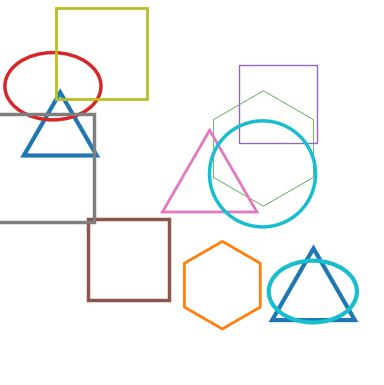[{"shape": "triangle", "thickness": 3, "radius": 0.55, "center": [0.156, 0.651]}, {"shape": "triangle", "thickness": 3, "radius": 0.62, "center": [0.814, 0.231]}, {"shape": "hexagon", "thickness": 2, "radius": 0.57, "center": [0.578, 0.259]}, {"shape": "hexagon", "thickness": 0.5, "radius": 0.75, "center": [0.684, 0.614]}, {"shape": "oval", "thickness": 2.5, "radius": 0.62, "center": [0.137, 0.776]}, {"shape": "square", "thickness": 1, "radius": 0.51, "center": [0.722, 0.729]}, {"shape": "square", "thickness": 2.5, "radius": 0.53, "center": [0.333, 0.326]}, {"shape": "triangle", "thickness": 2, "radius": 0.71, "center": [0.545, 0.52]}, {"shape": "square", "thickness": 2.5, "radius": 0.7, "center": [0.104, 0.565]}, {"shape": "square", "thickness": 2, "radius": 0.59, "center": [0.263, 0.861]}, {"shape": "oval", "thickness": 3, "radius": 0.57, "center": [0.813, 0.243]}, {"shape": "circle", "thickness": 2.5, "radius": 0.69, "center": [0.682, 0.548]}]